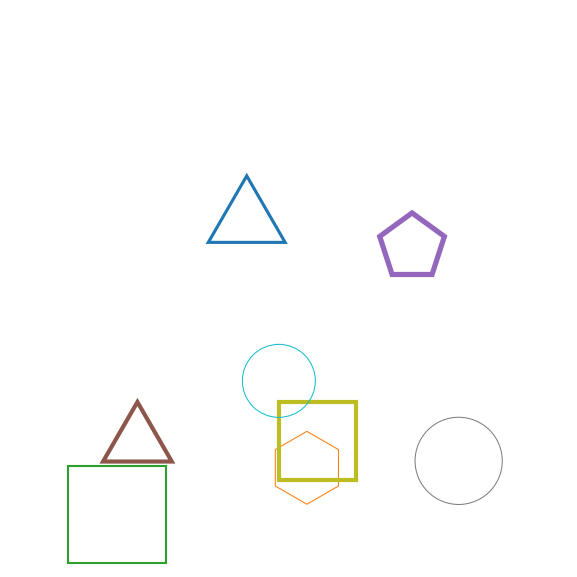[{"shape": "triangle", "thickness": 1.5, "radius": 0.38, "center": [0.427, 0.618]}, {"shape": "hexagon", "thickness": 0.5, "radius": 0.32, "center": [0.531, 0.189]}, {"shape": "square", "thickness": 1, "radius": 0.42, "center": [0.203, 0.109]}, {"shape": "pentagon", "thickness": 2.5, "radius": 0.29, "center": [0.714, 0.572]}, {"shape": "triangle", "thickness": 2, "radius": 0.34, "center": [0.238, 0.234]}, {"shape": "circle", "thickness": 0.5, "radius": 0.38, "center": [0.794, 0.201]}, {"shape": "square", "thickness": 2, "radius": 0.34, "center": [0.55, 0.236]}, {"shape": "circle", "thickness": 0.5, "radius": 0.32, "center": [0.483, 0.34]}]